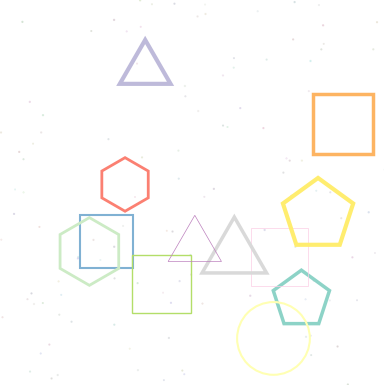[{"shape": "pentagon", "thickness": 2.5, "radius": 0.38, "center": [0.783, 0.221]}, {"shape": "circle", "thickness": 1.5, "radius": 0.47, "center": [0.71, 0.121]}, {"shape": "triangle", "thickness": 3, "radius": 0.38, "center": [0.377, 0.82]}, {"shape": "hexagon", "thickness": 2, "radius": 0.35, "center": [0.325, 0.521]}, {"shape": "square", "thickness": 1.5, "radius": 0.35, "center": [0.276, 0.372]}, {"shape": "square", "thickness": 2.5, "radius": 0.39, "center": [0.891, 0.678]}, {"shape": "square", "thickness": 1, "radius": 0.38, "center": [0.419, 0.262]}, {"shape": "square", "thickness": 0.5, "radius": 0.37, "center": [0.726, 0.333]}, {"shape": "triangle", "thickness": 2.5, "radius": 0.48, "center": [0.609, 0.339]}, {"shape": "triangle", "thickness": 0.5, "radius": 0.4, "center": [0.506, 0.361]}, {"shape": "hexagon", "thickness": 2, "radius": 0.44, "center": [0.232, 0.347]}, {"shape": "pentagon", "thickness": 3, "radius": 0.48, "center": [0.826, 0.442]}]